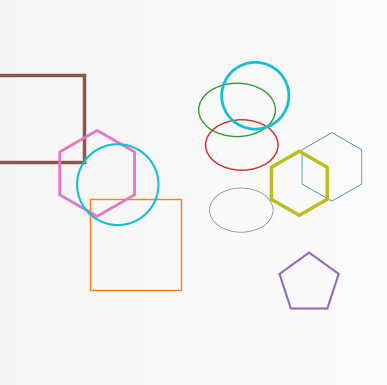[{"shape": "hexagon", "thickness": 0.5, "radius": 0.44, "center": [0.857, 0.567]}, {"shape": "square", "thickness": 1, "radius": 0.59, "center": [0.351, 0.366]}, {"shape": "oval", "thickness": 1, "radius": 0.5, "center": [0.612, 0.715]}, {"shape": "oval", "thickness": 1, "radius": 0.47, "center": [0.624, 0.623]}, {"shape": "pentagon", "thickness": 1.5, "radius": 0.4, "center": [0.798, 0.264]}, {"shape": "square", "thickness": 2.5, "radius": 0.56, "center": [0.103, 0.693]}, {"shape": "hexagon", "thickness": 2, "radius": 0.56, "center": [0.251, 0.55]}, {"shape": "oval", "thickness": 0.5, "radius": 0.41, "center": [0.623, 0.454]}, {"shape": "hexagon", "thickness": 2.5, "radius": 0.42, "center": [0.772, 0.524]}, {"shape": "circle", "thickness": 1.5, "radius": 0.53, "center": [0.304, 0.52]}, {"shape": "circle", "thickness": 2, "radius": 0.43, "center": [0.659, 0.751]}]